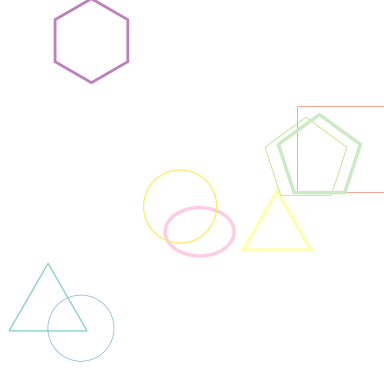[{"shape": "triangle", "thickness": 1, "radius": 0.58, "center": [0.125, 0.199]}, {"shape": "triangle", "thickness": 2.5, "radius": 0.51, "center": [0.72, 0.402]}, {"shape": "square", "thickness": 0.5, "radius": 0.56, "center": [0.884, 0.613]}, {"shape": "circle", "thickness": 0.5, "radius": 0.43, "center": [0.21, 0.148]}, {"shape": "pentagon", "thickness": 0.5, "radius": 0.56, "center": [0.795, 0.583]}, {"shape": "oval", "thickness": 2.5, "radius": 0.45, "center": [0.518, 0.398]}, {"shape": "hexagon", "thickness": 2, "radius": 0.55, "center": [0.238, 0.894]}, {"shape": "pentagon", "thickness": 2.5, "radius": 0.56, "center": [0.83, 0.59]}, {"shape": "circle", "thickness": 1, "radius": 0.48, "center": [0.468, 0.464]}]